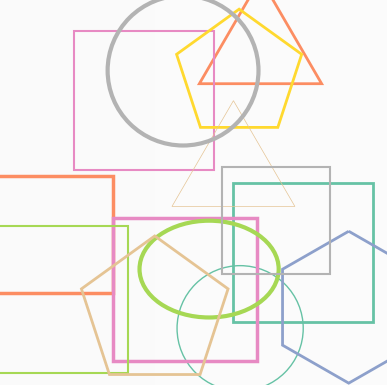[{"shape": "circle", "thickness": 1, "radius": 0.81, "center": [0.62, 0.147]}, {"shape": "square", "thickness": 2, "radius": 0.9, "center": [0.782, 0.343]}, {"shape": "triangle", "thickness": 2, "radius": 0.91, "center": [0.672, 0.874]}, {"shape": "square", "thickness": 2.5, "radius": 0.76, "center": [0.139, 0.391]}, {"shape": "hexagon", "thickness": 2, "radius": 0.99, "center": [0.9, 0.202]}, {"shape": "square", "thickness": 1.5, "radius": 0.9, "center": [0.371, 0.739]}, {"shape": "square", "thickness": 2.5, "radius": 0.93, "center": [0.477, 0.248]}, {"shape": "oval", "thickness": 3, "radius": 0.9, "center": [0.54, 0.301]}, {"shape": "square", "thickness": 1.5, "radius": 0.95, "center": [0.141, 0.222]}, {"shape": "pentagon", "thickness": 2, "radius": 0.85, "center": [0.617, 0.806]}, {"shape": "triangle", "thickness": 0.5, "radius": 0.92, "center": [0.602, 0.555]}, {"shape": "pentagon", "thickness": 2, "radius": 0.99, "center": [0.399, 0.188]}, {"shape": "circle", "thickness": 3, "radius": 0.97, "center": [0.472, 0.817]}, {"shape": "square", "thickness": 1.5, "radius": 0.7, "center": [0.713, 0.426]}]